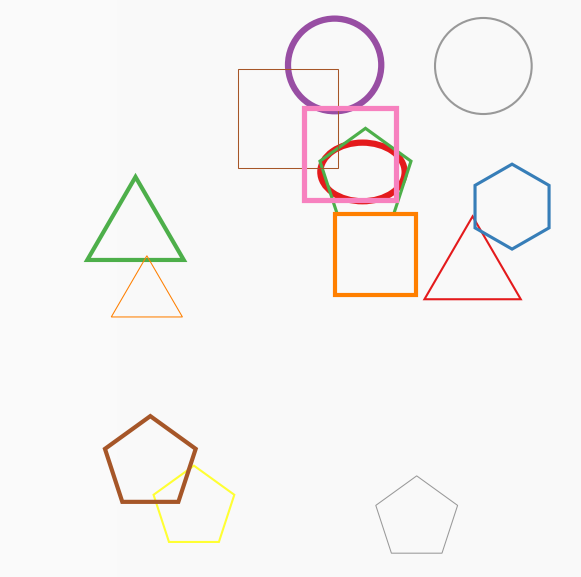[{"shape": "oval", "thickness": 3, "radius": 0.36, "center": [0.624, 0.701]}, {"shape": "triangle", "thickness": 1, "radius": 0.48, "center": [0.813, 0.529]}, {"shape": "hexagon", "thickness": 1.5, "radius": 0.37, "center": [0.881, 0.641]}, {"shape": "triangle", "thickness": 2, "radius": 0.48, "center": [0.233, 0.597]}, {"shape": "pentagon", "thickness": 1.5, "radius": 0.41, "center": [0.629, 0.695]}, {"shape": "circle", "thickness": 3, "radius": 0.4, "center": [0.576, 0.887]}, {"shape": "square", "thickness": 2, "radius": 0.35, "center": [0.646, 0.559]}, {"shape": "triangle", "thickness": 0.5, "radius": 0.35, "center": [0.253, 0.486]}, {"shape": "pentagon", "thickness": 1, "radius": 0.37, "center": [0.334, 0.12]}, {"shape": "square", "thickness": 0.5, "radius": 0.43, "center": [0.496, 0.794]}, {"shape": "pentagon", "thickness": 2, "radius": 0.41, "center": [0.259, 0.197]}, {"shape": "square", "thickness": 2.5, "radius": 0.4, "center": [0.602, 0.732]}, {"shape": "circle", "thickness": 1, "radius": 0.42, "center": [0.832, 0.885]}, {"shape": "pentagon", "thickness": 0.5, "radius": 0.37, "center": [0.717, 0.101]}]